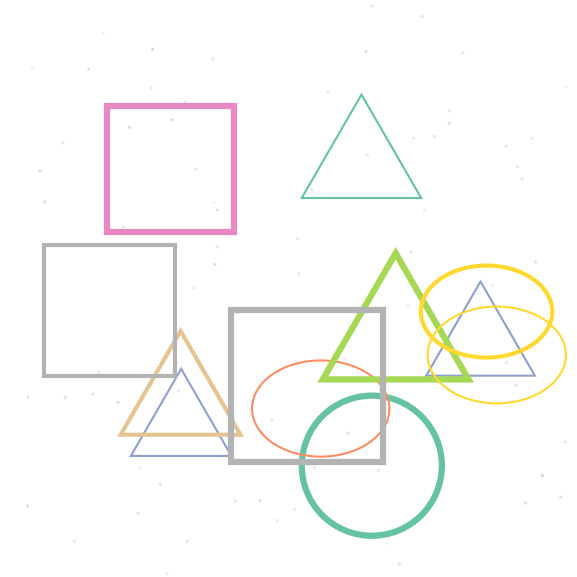[{"shape": "circle", "thickness": 3, "radius": 0.61, "center": [0.644, 0.193]}, {"shape": "triangle", "thickness": 1, "radius": 0.6, "center": [0.626, 0.716]}, {"shape": "oval", "thickness": 1, "radius": 0.59, "center": [0.555, 0.292]}, {"shape": "triangle", "thickness": 1, "radius": 0.54, "center": [0.832, 0.403]}, {"shape": "triangle", "thickness": 1, "radius": 0.5, "center": [0.314, 0.26]}, {"shape": "square", "thickness": 3, "radius": 0.55, "center": [0.295, 0.707]}, {"shape": "triangle", "thickness": 3, "radius": 0.73, "center": [0.685, 0.415]}, {"shape": "oval", "thickness": 2, "radius": 0.57, "center": [0.843, 0.46]}, {"shape": "oval", "thickness": 1, "radius": 0.6, "center": [0.86, 0.385]}, {"shape": "triangle", "thickness": 2, "radius": 0.6, "center": [0.313, 0.306]}, {"shape": "square", "thickness": 3, "radius": 0.66, "center": [0.531, 0.331]}, {"shape": "square", "thickness": 2, "radius": 0.57, "center": [0.189, 0.462]}]